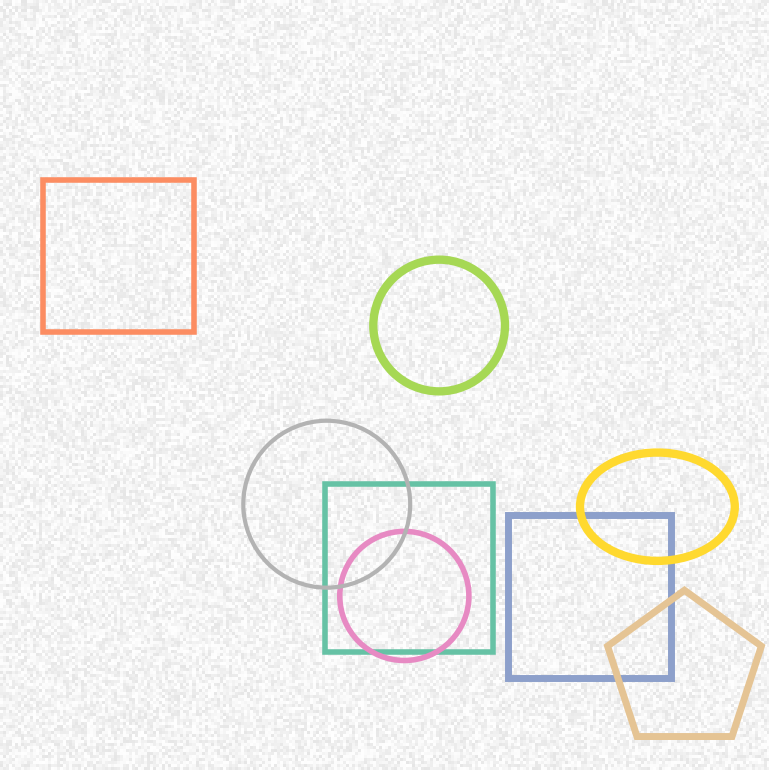[{"shape": "square", "thickness": 2, "radius": 0.55, "center": [0.531, 0.262]}, {"shape": "square", "thickness": 2, "radius": 0.49, "center": [0.154, 0.668]}, {"shape": "square", "thickness": 2.5, "radius": 0.53, "center": [0.765, 0.226]}, {"shape": "circle", "thickness": 2, "radius": 0.42, "center": [0.525, 0.226]}, {"shape": "circle", "thickness": 3, "radius": 0.43, "center": [0.57, 0.577]}, {"shape": "oval", "thickness": 3, "radius": 0.5, "center": [0.854, 0.342]}, {"shape": "pentagon", "thickness": 2.5, "radius": 0.52, "center": [0.889, 0.128]}, {"shape": "circle", "thickness": 1.5, "radius": 0.54, "center": [0.424, 0.345]}]